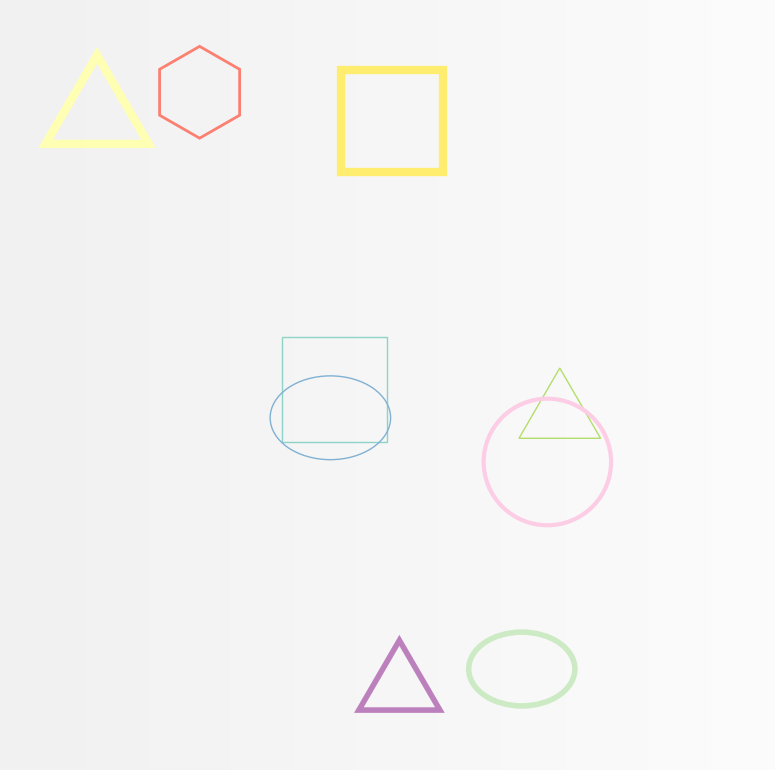[{"shape": "square", "thickness": 0.5, "radius": 0.34, "center": [0.432, 0.494]}, {"shape": "triangle", "thickness": 3, "radius": 0.38, "center": [0.125, 0.852]}, {"shape": "hexagon", "thickness": 1, "radius": 0.3, "center": [0.258, 0.88]}, {"shape": "oval", "thickness": 0.5, "radius": 0.39, "center": [0.426, 0.457]}, {"shape": "triangle", "thickness": 0.5, "radius": 0.3, "center": [0.722, 0.461]}, {"shape": "circle", "thickness": 1.5, "radius": 0.41, "center": [0.706, 0.4]}, {"shape": "triangle", "thickness": 2, "radius": 0.3, "center": [0.515, 0.108]}, {"shape": "oval", "thickness": 2, "radius": 0.34, "center": [0.673, 0.131]}, {"shape": "square", "thickness": 3, "radius": 0.33, "center": [0.505, 0.843]}]